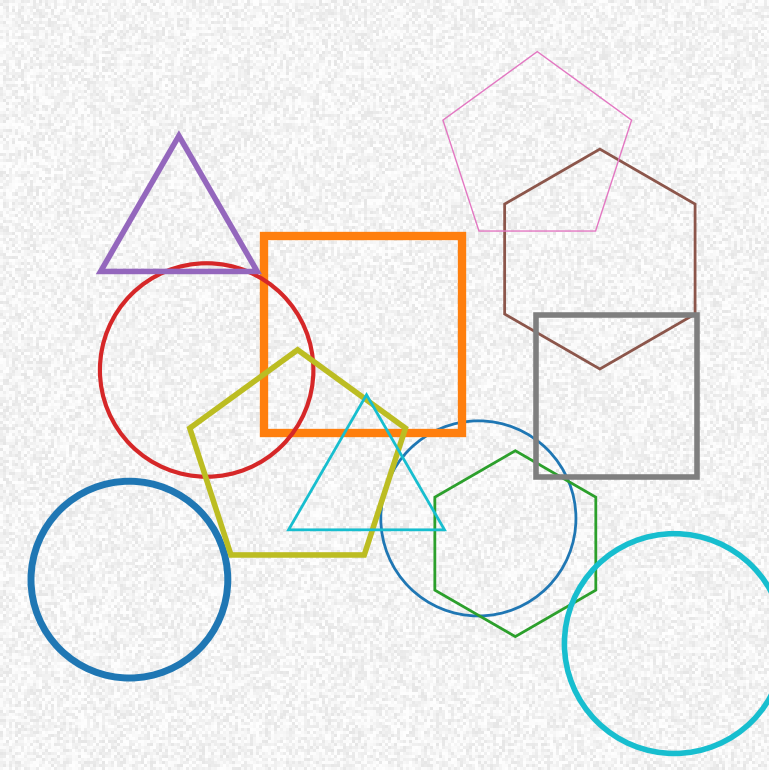[{"shape": "circle", "thickness": 1, "radius": 0.63, "center": [0.621, 0.327]}, {"shape": "circle", "thickness": 2.5, "radius": 0.64, "center": [0.168, 0.247]}, {"shape": "square", "thickness": 3, "radius": 0.64, "center": [0.472, 0.566]}, {"shape": "hexagon", "thickness": 1, "radius": 0.6, "center": [0.669, 0.294]}, {"shape": "circle", "thickness": 1.5, "radius": 0.69, "center": [0.268, 0.519]}, {"shape": "triangle", "thickness": 2, "radius": 0.59, "center": [0.232, 0.706]}, {"shape": "hexagon", "thickness": 1, "radius": 0.71, "center": [0.779, 0.664]}, {"shape": "pentagon", "thickness": 0.5, "radius": 0.64, "center": [0.698, 0.804]}, {"shape": "square", "thickness": 2, "radius": 0.53, "center": [0.801, 0.485]}, {"shape": "pentagon", "thickness": 2, "radius": 0.74, "center": [0.387, 0.398]}, {"shape": "triangle", "thickness": 1, "radius": 0.58, "center": [0.476, 0.37]}, {"shape": "circle", "thickness": 2, "radius": 0.71, "center": [0.876, 0.164]}]